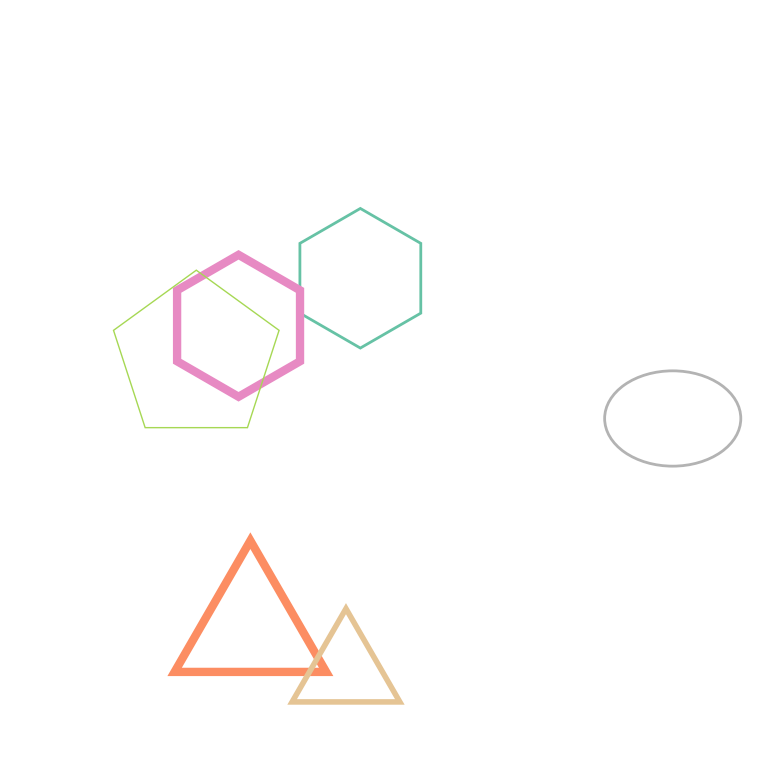[{"shape": "hexagon", "thickness": 1, "radius": 0.45, "center": [0.468, 0.639]}, {"shape": "triangle", "thickness": 3, "radius": 0.57, "center": [0.325, 0.184]}, {"shape": "hexagon", "thickness": 3, "radius": 0.46, "center": [0.31, 0.577]}, {"shape": "pentagon", "thickness": 0.5, "radius": 0.57, "center": [0.255, 0.536]}, {"shape": "triangle", "thickness": 2, "radius": 0.4, "center": [0.449, 0.129]}, {"shape": "oval", "thickness": 1, "radius": 0.44, "center": [0.874, 0.457]}]